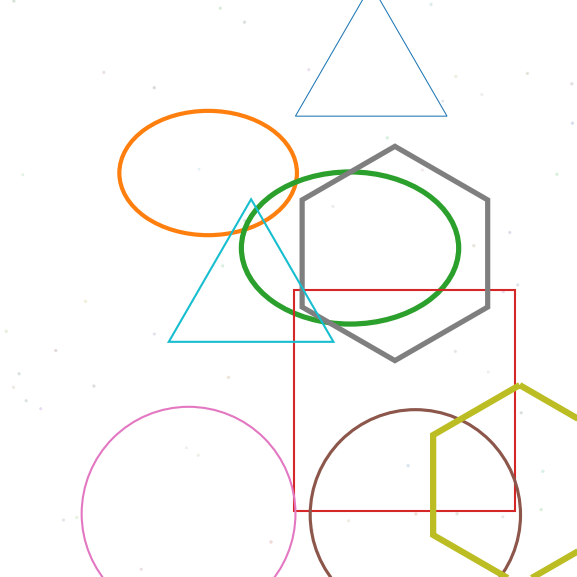[{"shape": "triangle", "thickness": 0.5, "radius": 0.76, "center": [0.643, 0.874]}, {"shape": "oval", "thickness": 2, "radius": 0.77, "center": [0.36, 0.7]}, {"shape": "oval", "thickness": 2.5, "radius": 0.94, "center": [0.606, 0.57]}, {"shape": "square", "thickness": 1, "radius": 0.96, "center": [0.701, 0.306]}, {"shape": "circle", "thickness": 1.5, "radius": 0.91, "center": [0.719, 0.108]}, {"shape": "circle", "thickness": 1, "radius": 0.93, "center": [0.327, 0.11]}, {"shape": "hexagon", "thickness": 2.5, "radius": 0.93, "center": [0.684, 0.56]}, {"shape": "hexagon", "thickness": 3, "radius": 0.87, "center": [0.9, 0.159]}, {"shape": "triangle", "thickness": 1, "radius": 0.82, "center": [0.435, 0.49]}]